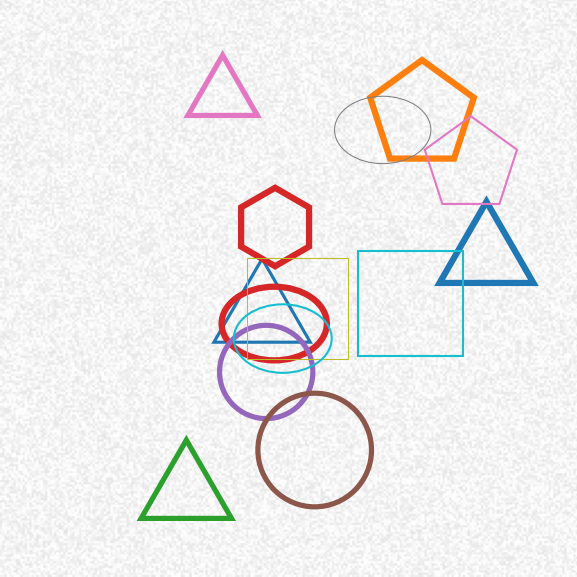[{"shape": "triangle", "thickness": 3, "radius": 0.47, "center": [0.842, 0.556]}, {"shape": "triangle", "thickness": 1.5, "radius": 0.48, "center": [0.454, 0.455]}, {"shape": "pentagon", "thickness": 3, "radius": 0.47, "center": [0.731, 0.801]}, {"shape": "triangle", "thickness": 2.5, "radius": 0.45, "center": [0.323, 0.147]}, {"shape": "oval", "thickness": 3, "radius": 0.46, "center": [0.475, 0.439]}, {"shape": "hexagon", "thickness": 3, "radius": 0.34, "center": [0.476, 0.606]}, {"shape": "circle", "thickness": 2.5, "radius": 0.4, "center": [0.461, 0.355]}, {"shape": "circle", "thickness": 2.5, "radius": 0.49, "center": [0.545, 0.22]}, {"shape": "pentagon", "thickness": 1, "radius": 0.42, "center": [0.815, 0.714]}, {"shape": "triangle", "thickness": 2.5, "radius": 0.35, "center": [0.385, 0.834]}, {"shape": "oval", "thickness": 0.5, "radius": 0.42, "center": [0.663, 0.774]}, {"shape": "square", "thickness": 0.5, "radius": 0.44, "center": [0.515, 0.465]}, {"shape": "square", "thickness": 1, "radius": 0.46, "center": [0.71, 0.473]}, {"shape": "oval", "thickness": 1, "radius": 0.42, "center": [0.49, 0.413]}]